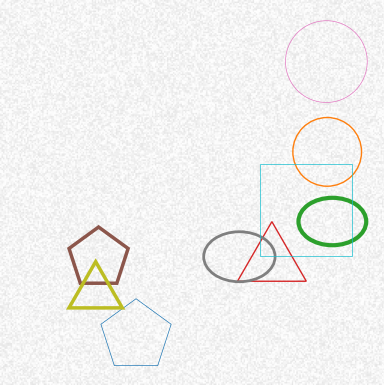[{"shape": "pentagon", "thickness": 0.5, "radius": 0.48, "center": [0.353, 0.128]}, {"shape": "circle", "thickness": 1, "radius": 0.45, "center": [0.85, 0.606]}, {"shape": "oval", "thickness": 3, "radius": 0.44, "center": [0.863, 0.425]}, {"shape": "triangle", "thickness": 1, "radius": 0.52, "center": [0.706, 0.321]}, {"shape": "pentagon", "thickness": 2.5, "radius": 0.4, "center": [0.256, 0.33]}, {"shape": "circle", "thickness": 0.5, "radius": 0.53, "center": [0.848, 0.84]}, {"shape": "oval", "thickness": 2, "radius": 0.46, "center": [0.622, 0.333]}, {"shape": "triangle", "thickness": 2.5, "radius": 0.4, "center": [0.248, 0.24]}, {"shape": "square", "thickness": 0.5, "radius": 0.6, "center": [0.795, 0.454]}]